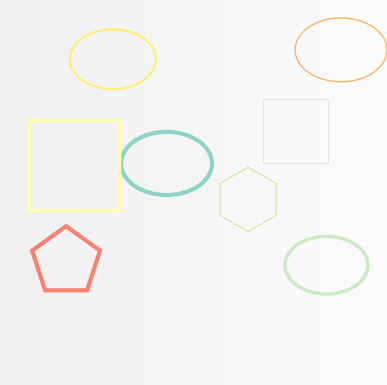[{"shape": "oval", "thickness": 3, "radius": 0.59, "center": [0.43, 0.575]}, {"shape": "square", "thickness": 2.5, "radius": 0.58, "center": [0.19, 0.573]}, {"shape": "pentagon", "thickness": 3, "radius": 0.46, "center": [0.171, 0.32]}, {"shape": "oval", "thickness": 1, "radius": 0.59, "center": [0.88, 0.871]}, {"shape": "hexagon", "thickness": 0.5, "radius": 0.42, "center": [0.64, 0.482]}, {"shape": "square", "thickness": 0.5, "radius": 0.42, "center": [0.762, 0.66]}, {"shape": "oval", "thickness": 2.5, "radius": 0.54, "center": [0.842, 0.311]}, {"shape": "oval", "thickness": 1.5, "radius": 0.56, "center": [0.291, 0.846]}]